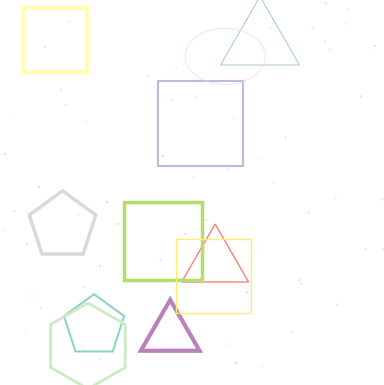[{"shape": "pentagon", "thickness": 1.5, "radius": 0.41, "center": [0.244, 0.154]}, {"shape": "square", "thickness": 3, "radius": 0.41, "center": [0.143, 0.895]}, {"shape": "square", "thickness": 1.5, "radius": 0.55, "center": [0.521, 0.68]}, {"shape": "triangle", "thickness": 1, "radius": 0.5, "center": [0.559, 0.318]}, {"shape": "triangle", "thickness": 0.5, "radius": 0.59, "center": [0.675, 0.89]}, {"shape": "square", "thickness": 2.5, "radius": 0.51, "center": [0.423, 0.374]}, {"shape": "oval", "thickness": 0.5, "radius": 0.52, "center": [0.585, 0.854]}, {"shape": "pentagon", "thickness": 2.5, "radius": 0.45, "center": [0.163, 0.413]}, {"shape": "triangle", "thickness": 3, "radius": 0.44, "center": [0.442, 0.133]}, {"shape": "hexagon", "thickness": 2, "radius": 0.56, "center": [0.229, 0.102]}, {"shape": "square", "thickness": 1, "radius": 0.48, "center": [0.554, 0.282]}]